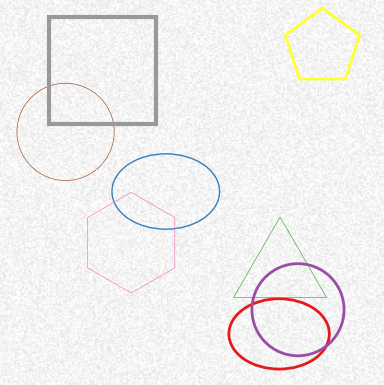[{"shape": "oval", "thickness": 2, "radius": 0.65, "center": [0.725, 0.133]}, {"shape": "oval", "thickness": 1, "radius": 0.7, "center": [0.431, 0.503]}, {"shape": "triangle", "thickness": 0.5, "radius": 0.7, "center": [0.728, 0.297]}, {"shape": "circle", "thickness": 2, "radius": 0.6, "center": [0.774, 0.196]}, {"shape": "pentagon", "thickness": 2, "radius": 0.51, "center": [0.838, 0.877]}, {"shape": "circle", "thickness": 0.5, "radius": 0.63, "center": [0.17, 0.657]}, {"shape": "hexagon", "thickness": 0.5, "radius": 0.65, "center": [0.341, 0.37]}, {"shape": "square", "thickness": 3, "radius": 0.69, "center": [0.266, 0.817]}]